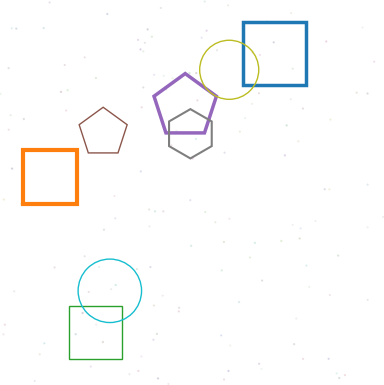[{"shape": "square", "thickness": 2.5, "radius": 0.41, "center": [0.713, 0.861]}, {"shape": "square", "thickness": 3, "radius": 0.35, "center": [0.131, 0.54]}, {"shape": "square", "thickness": 1, "radius": 0.35, "center": [0.248, 0.137]}, {"shape": "pentagon", "thickness": 2.5, "radius": 0.43, "center": [0.481, 0.724]}, {"shape": "pentagon", "thickness": 1, "radius": 0.33, "center": [0.268, 0.656]}, {"shape": "hexagon", "thickness": 1.5, "radius": 0.32, "center": [0.495, 0.653]}, {"shape": "circle", "thickness": 1, "radius": 0.38, "center": [0.595, 0.819]}, {"shape": "circle", "thickness": 1, "radius": 0.41, "center": [0.285, 0.245]}]